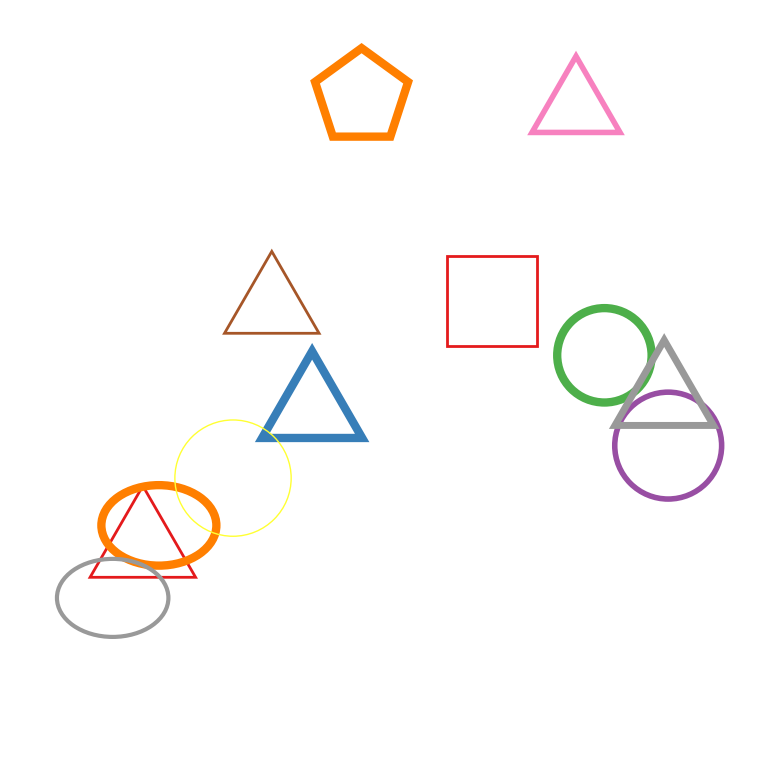[{"shape": "triangle", "thickness": 1, "radius": 0.4, "center": [0.186, 0.29]}, {"shape": "square", "thickness": 1, "radius": 0.29, "center": [0.639, 0.61]}, {"shape": "triangle", "thickness": 3, "radius": 0.38, "center": [0.405, 0.469]}, {"shape": "circle", "thickness": 3, "radius": 0.31, "center": [0.785, 0.539]}, {"shape": "circle", "thickness": 2, "radius": 0.35, "center": [0.868, 0.421]}, {"shape": "oval", "thickness": 3, "radius": 0.37, "center": [0.206, 0.318]}, {"shape": "pentagon", "thickness": 3, "radius": 0.32, "center": [0.47, 0.874]}, {"shape": "circle", "thickness": 0.5, "radius": 0.38, "center": [0.303, 0.379]}, {"shape": "triangle", "thickness": 1, "radius": 0.35, "center": [0.353, 0.603]}, {"shape": "triangle", "thickness": 2, "radius": 0.33, "center": [0.748, 0.861]}, {"shape": "triangle", "thickness": 2.5, "radius": 0.37, "center": [0.863, 0.484]}, {"shape": "oval", "thickness": 1.5, "radius": 0.36, "center": [0.146, 0.224]}]